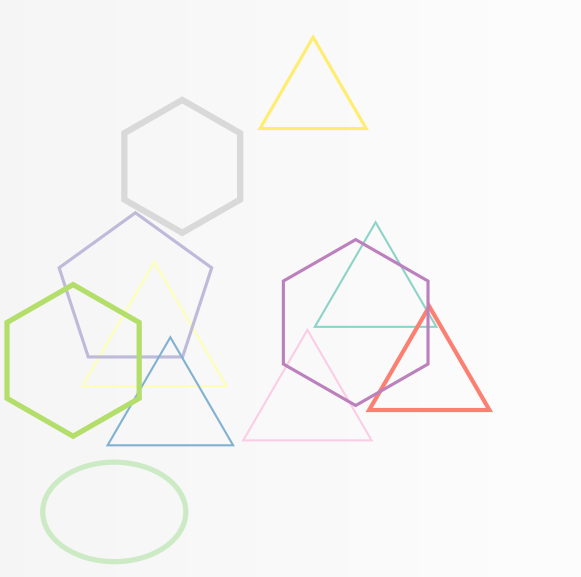[{"shape": "triangle", "thickness": 1, "radius": 0.6, "center": [0.646, 0.494]}, {"shape": "triangle", "thickness": 1, "radius": 0.72, "center": [0.266, 0.402]}, {"shape": "pentagon", "thickness": 1.5, "radius": 0.69, "center": [0.233, 0.493]}, {"shape": "triangle", "thickness": 2, "radius": 0.6, "center": [0.739, 0.349]}, {"shape": "triangle", "thickness": 1, "radius": 0.62, "center": [0.293, 0.29]}, {"shape": "hexagon", "thickness": 2.5, "radius": 0.66, "center": [0.126, 0.375]}, {"shape": "triangle", "thickness": 1, "radius": 0.64, "center": [0.529, 0.3]}, {"shape": "hexagon", "thickness": 3, "radius": 0.58, "center": [0.314, 0.711]}, {"shape": "hexagon", "thickness": 1.5, "radius": 0.72, "center": [0.612, 0.441]}, {"shape": "oval", "thickness": 2.5, "radius": 0.62, "center": [0.197, 0.113]}, {"shape": "triangle", "thickness": 1.5, "radius": 0.53, "center": [0.539, 0.829]}]